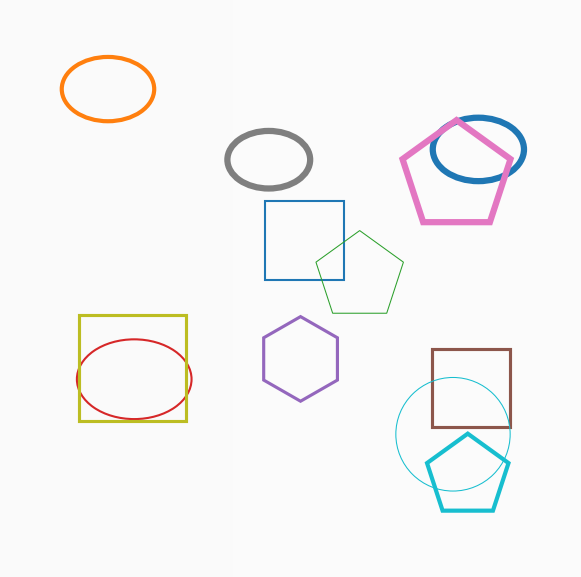[{"shape": "square", "thickness": 1, "radius": 0.34, "center": [0.524, 0.582]}, {"shape": "oval", "thickness": 3, "radius": 0.39, "center": [0.823, 0.74]}, {"shape": "oval", "thickness": 2, "radius": 0.4, "center": [0.186, 0.845]}, {"shape": "pentagon", "thickness": 0.5, "radius": 0.4, "center": [0.619, 0.521]}, {"shape": "oval", "thickness": 1, "radius": 0.49, "center": [0.231, 0.342]}, {"shape": "hexagon", "thickness": 1.5, "radius": 0.37, "center": [0.517, 0.378]}, {"shape": "square", "thickness": 1.5, "radius": 0.34, "center": [0.81, 0.327]}, {"shape": "pentagon", "thickness": 3, "radius": 0.49, "center": [0.785, 0.693]}, {"shape": "oval", "thickness": 3, "radius": 0.36, "center": [0.462, 0.723]}, {"shape": "square", "thickness": 1.5, "radius": 0.46, "center": [0.228, 0.362]}, {"shape": "circle", "thickness": 0.5, "radius": 0.49, "center": [0.779, 0.247]}, {"shape": "pentagon", "thickness": 2, "radius": 0.37, "center": [0.805, 0.175]}]